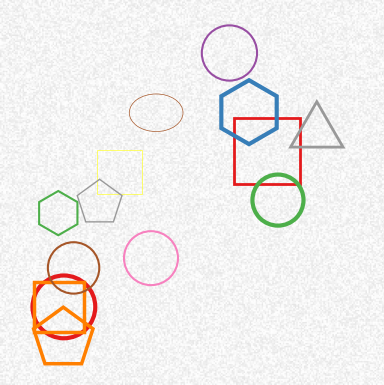[{"shape": "square", "thickness": 2, "radius": 0.43, "center": [0.692, 0.609]}, {"shape": "circle", "thickness": 3, "radius": 0.41, "center": [0.166, 0.203]}, {"shape": "hexagon", "thickness": 3, "radius": 0.42, "center": [0.647, 0.709]}, {"shape": "hexagon", "thickness": 1.5, "radius": 0.29, "center": [0.151, 0.446]}, {"shape": "circle", "thickness": 3, "radius": 0.33, "center": [0.722, 0.48]}, {"shape": "circle", "thickness": 1.5, "radius": 0.36, "center": [0.596, 0.862]}, {"shape": "pentagon", "thickness": 2.5, "radius": 0.41, "center": [0.164, 0.121]}, {"shape": "square", "thickness": 2.5, "radius": 0.32, "center": [0.153, 0.203]}, {"shape": "square", "thickness": 0.5, "radius": 0.29, "center": [0.31, 0.553]}, {"shape": "oval", "thickness": 0.5, "radius": 0.35, "center": [0.406, 0.707]}, {"shape": "circle", "thickness": 1.5, "radius": 0.33, "center": [0.191, 0.304]}, {"shape": "circle", "thickness": 1.5, "radius": 0.35, "center": [0.392, 0.329]}, {"shape": "triangle", "thickness": 2, "radius": 0.39, "center": [0.823, 0.657]}, {"shape": "pentagon", "thickness": 1, "radius": 0.31, "center": [0.259, 0.473]}]